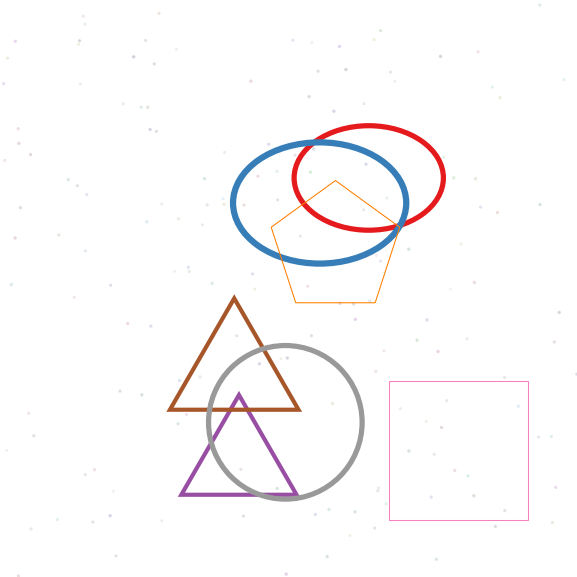[{"shape": "oval", "thickness": 2.5, "radius": 0.65, "center": [0.639, 0.691]}, {"shape": "oval", "thickness": 3, "radius": 0.75, "center": [0.553, 0.648]}, {"shape": "triangle", "thickness": 2, "radius": 0.58, "center": [0.414, 0.2]}, {"shape": "pentagon", "thickness": 0.5, "radius": 0.58, "center": [0.581, 0.57]}, {"shape": "triangle", "thickness": 2, "radius": 0.64, "center": [0.406, 0.354]}, {"shape": "square", "thickness": 0.5, "radius": 0.6, "center": [0.794, 0.219]}, {"shape": "circle", "thickness": 2.5, "radius": 0.66, "center": [0.494, 0.268]}]